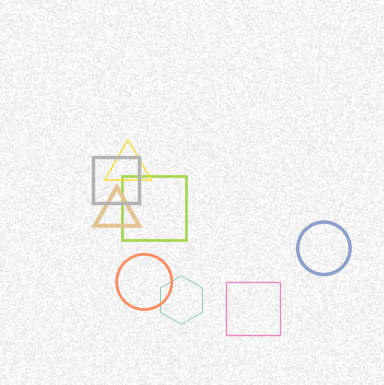[{"shape": "hexagon", "thickness": 0.5, "radius": 0.31, "center": [0.471, 0.221]}, {"shape": "circle", "thickness": 2, "radius": 0.36, "center": [0.375, 0.268]}, {"shape": "circle", "thickness": 2.5, "radius": 0.34, "center": [0.841, 0.355]}, {"shape": "square", "thickness": 1, "radius": 0.35, "center": [0.657, 0.199]}, {"shape": "square", "thickness": 2, "radius": 0.41, "center": [0.4, 0.461]}, {"shape": "triangle", "thickness": 1, "radius": 0.35, "center": [0.332, 0.567]}, {"shape": "triangle", "thickness": 3, "radius": 0.33, "center": [0.304, 0.447]}, {"shape": "square", "thickness": 2.5, "radius": 0.3, "center": [0.302, 0.533]}]